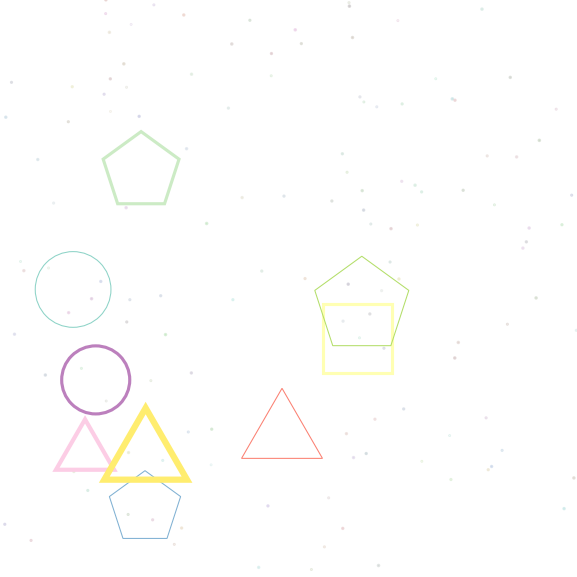[{"shape": "circle", "thickness": 0.5, "radius": 0.33, "center": [0.127, 0.498]}, {"shape": "square", "thickness": 1.5, "radius": 0.3, "center": [0.62, 0.413]}, {"shape": "triangle", "thickness": 0.5, "radius": 0.4, "center": [0.488, 0.246]}, {"shape": "pentagon", "thickness": 0.5, "radius": 0.32, "center": [0.251, 0.119]}, {"shape": "pentagon", "thickness": 0.5, "radius": 0.43, "center": [0.626, 0.47]}, {"shape": "triangle", "thickness": 2, "radius": 0.29, "center": [0.147, 0.215]}, {"shape": "circle", "thickness": 1.5, "radius": 0.29, "center": [0.166, 0.341]}, {"shape": "pentagon", "thickness": 1.5, "radius": 0.35, "center": [0.244, 0.702]}, {"shape": "triangle", "thickness": 3, "radius": 0.41, "center": [0.252, 0.21]}]